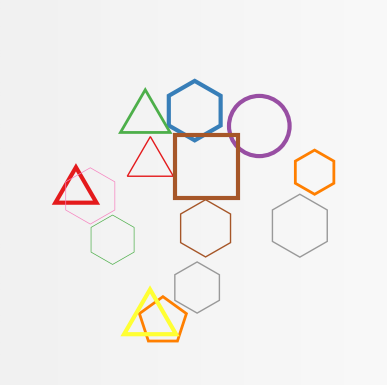[{"shape": "triangle", "thickness": 1, "radius": 0.34, "center": [0.388, 0.577]}, {"shape": "triangle", "thickness": 3, "radius": 0.31, "center": [0.196, 0.504]}, {"shape": "hexagon", "thickness": 3, "radius": 0.39, "center": [0.502, 0.713]}, {"shape": "triangle", "thickness": 2, "radius": 0.37, "center": [0.375, 0.693]}, {"shape": "hexagon", "thickness": 0.5, "radius": 0.32, "center": [0.291, 0.377]}, {"shape": "circle", "thickness": 3, "radius": 0.39, "center": [0.669, 0.673]}, {"shape": "hexagon", "thickness": 2, "radius": 0.29, "center": [0.812, 0.553]}, {"shape": "pentagon", "thickness": 2, "radius": 0.32, "center": [0.42, 0.166]}, {"shape": "triangle", "thickness": 3, "radius": 0.39, "center": [0.387, 0.171]}, {"shape": "square", "thickness": 3, "radius": 0.41, "center": [0.533, 0.568]}, {"shape": "hexagon", "thickness": 1, "radius": 0.37, "center": [0.531, 0.407]}, {"shape": "hexagon", "thickness": 0.5, "radius": 0.37, "center": [0.233, 0.491]}, {"shape": "hexagon", "thickness": 1, "radius": 0.33, "center": [0.509, 0.253]}, {"shape": "hexagon", "thickness": 1, "radius": 0.41, "center": [0.774, 0.414]}]